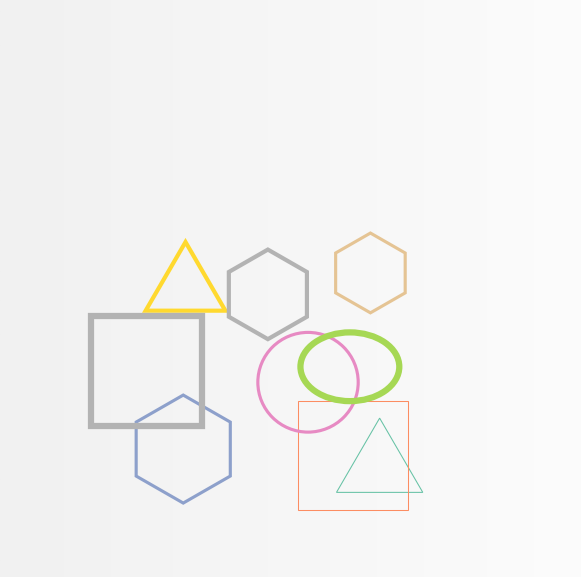[{"shape": "triangle", "thickness": 0.5, "radius": 0.43, "center": [0.653, 0.189]}, {"shape": "square", "thickness": 0.5, "radius": 0.47, "center": [0.608, 0.21]}, {"shape": "hexagon", "thickness": 1.5, "radius": 0.47, "center": [0.315, 0.222]}, {"shape": "circle", "thickness": 1.5, "radius": 0.43, "center": [0.53, 0.337]}, {"shape": "oval", "thickness": 3, "radius": 0.43, "center": [0.602, 0.364]}, {"shape": "triangle", "thickness": 2, "radius": 0.4, "center": [0.319, 0.501]}, {"shape": "hexagon", "thickness": 1.5, "radius": 0.35, "center": [0.637, 0.527]}, {"shape": "square", "thickness": 3, "radius": 0.48, "center": [0.253, 0.357]}, {"shape": "hexagon", "thickness": 2, "radius": 0.39, "center": [0.461, 0.489]}]